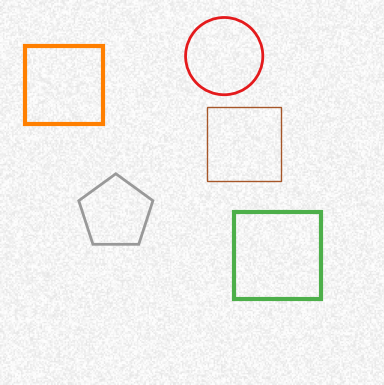[{"shape": "circle", "thickness": 2, "radius": 0.5, "center": [0.582, 0.854]}, {"shape": "square", "thickness": 3, "radius": 0.57, "center": [0.722, 0.335]}, {"shape": "square", "thickness": 3, "radius": 0.5, "center": [0.167, 0.779]}, {"shape": "square", "thickness": 1, "radius": 0.48, "center": [0.633, 0.627]}, {"shape": "pentagon", "thickness": 2, "radius": 0.51, "center": [0.301, 0.447]}]